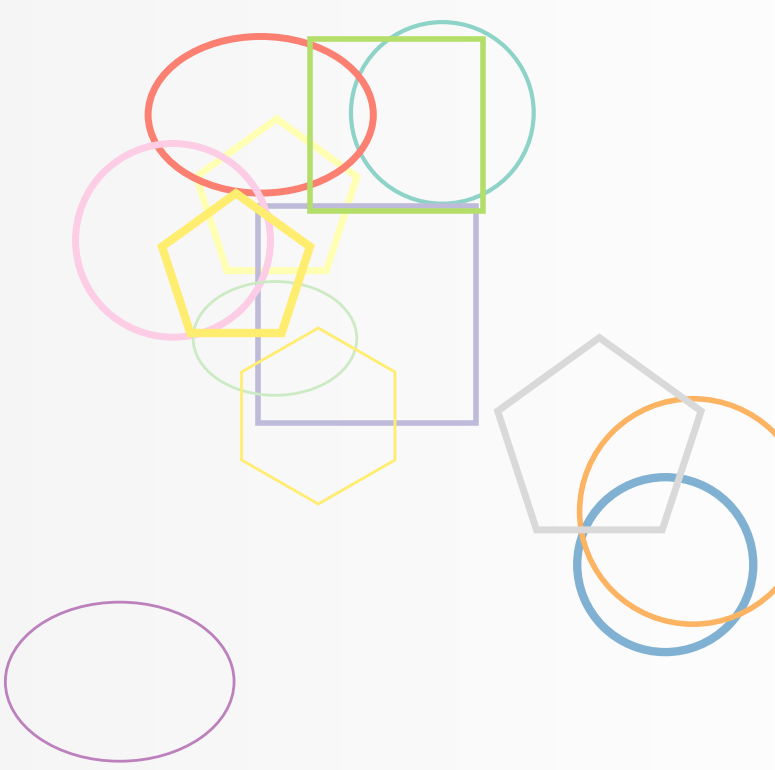[{"shape": "circle", "thickness": 1.5, "radius": 0.59, "center": [0.571, 0.853]}, {"shape": "pentagon", "thickness": 2.5, "radius": 0.54, "center": [0.357, 0.737]}, {"shape": "square", "thickness": 2, "radius": 0.7, "center": [0.473, 0.592]}, {"shape": "oval", "thickness": 2.5, "radius": 0.73, "center": [0.336, 0.851]}, {"shape": "circle", "thickness": 3, "radius": 0.57, "center": [0.858, 0.267]}, {"shape": "circle", "thickness": 2, "radius": 0.73, "center": [0.894, 0.336]}, {"shape": "square", "thickness": 2, "radius": 0.56, "center": [0.512, 0.838]}, {"shape": "circle", "thickness": 2.5, "radius": 0.63, "center": [0.223, 0.688]}, {"shape": "pentagon", "thickness": 2.5, "radius": 0.69, "center": [0.773, 0.423]}, {"shape": "oval", "thickness": 1, "radius": 0.74, "center": [0.154, 0.115]}, {"shape": "oval", "thickness": 1, "radius": 0.53, "center": [0.355, 0.56]}, {"shape": "hexagon", "thickness": 1, "radius": 0.57, "center": [0.411, 0.46]}, {"shape": "pentagon", "thickness": 3, "radius": 0.5, "center": [0.304, 0.649]}]